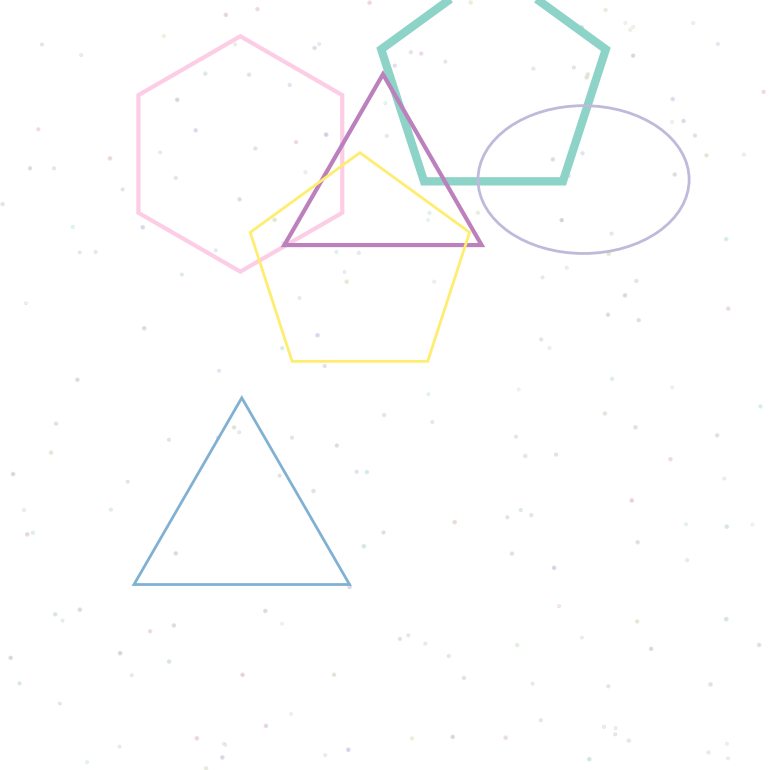[{"shape": "pentagon", "thickness": 3, "radius": 0.77, "center": [0.641, 0.889]}, {"shape": "oval", "thickness": 1, "radius": 0.69, "center": [0.758, 0.767]}, {"shape": "triangle", "thickness": 1, "radius": 0.81, "center": [0.314, 0.322]}, {"shape": "hexagon", "thickness": 1.5, "radius": 0.76, "center": [0.312, 0.8]}, {"shape": "triangle", "thickness": 1.5, "radius": 0.74, "center": [0.497, 0.756]}, {"shape": "pentagon", "thickness": 1, "radius": 0.75, "center": [0.467, 0.652]}]